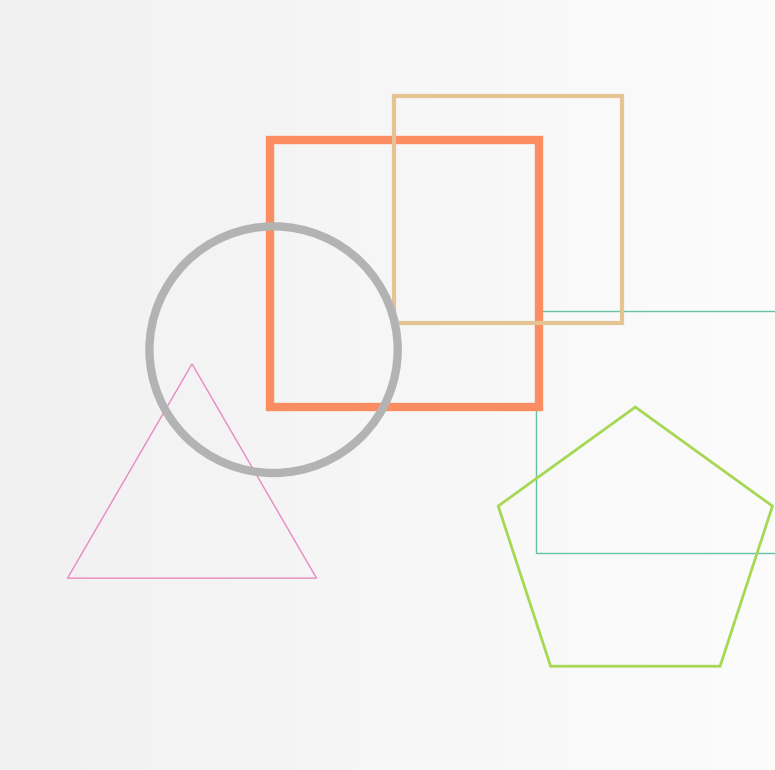[{"shape": "square", "thickness": 0.5, "radius": 0.79, "center": [0.849, 0.439]}, {"shape": "square", "thickness": 3, "radius": 0.87, "center": [0.522, 0.645]}, {"shape": "triangle", "thickness": 0.5, "radius": 0.93, "center": [0.248, 0.342]}, {"shape": "pentagon", "thickness": 1, "radius": 0.93, "center": [0.82, 0.285]}, {"shape": "square", "thickness": 1.5, "radius": 0.74, "center": [0.655, 0.728]}, {"shape": "circle", "thickness": 3, "radius": 0.8, "center": [0.353, 0.546]}]